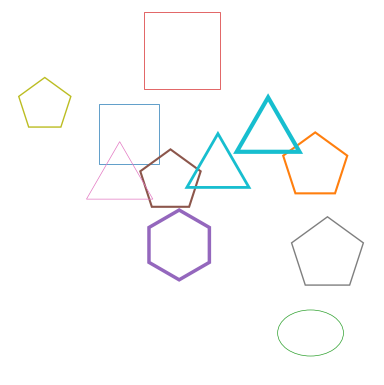[{"shape": "square", "thickness": 0.5, "radius": 0.39, "center": [0.335, 0.651]}, {"shape": "pentagon", "thickness": 1.5, "radius": 0.44, "center": [0.819, 0.569]}, {"shape": "oval", "thickness": 0.5, "radius": 0.43, "center": [0.807, 0.135]}, {"shape": "square", "thickness": 0.5, "radius": 0.5, "center": [0.472, 0.869]}, {"shape": "hexagon", "thickness": 2.5, "radius": 0.45, "center": [0.465, 0.364]}, {"shape": "pentagon", "thickness": 1.5, "radius": 0.41, "center": [0.443, 0.53]}, {"shape": "triangle", "thickness": 0.5, "radius": 0.5, "center": [0.311, 0.533]}, {"shape": "pentagon", "thickness": 1, "radius": 0.49, "center": [0.851, 0.339]}, {"shape": "pentagon", "thickness": 1, "radius": 0.36, "center": [0.116, 0.728]}, {"shape": "triangle", "thickness": 2, "radius": 0.47, "center": [0.566, 0.56]}, {"shape": "triangle", "thickness": 3, "radius": 0.47, "center": [0.696, 0.653]}]